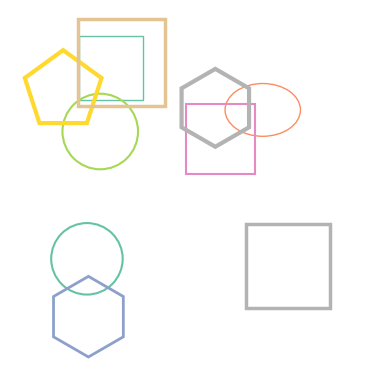[{"shape": "square", "thickness": 1, "radius": 0.41, "center": [0.289, 0.823]}, {"shape": "circle", "thickness": 1.5, "radius": 0.46, "center": [0.226, 0.328]}, {"shape": "oval", "thickness": 1, "radius": 0.49, "center": [0.683, 0.715]}, {"shape": "hexagon", "thickness": 2, "radius": 0.52, "center": [0.23, 0.177]}, {"shape": "square", "thickness": 1.5, "radius": 0.45, "center": [0.573, 0.638]}, {"shape": "circle", "thickness": 1.5, "radius": 0.49, "center": [0.26, 0.658]}, {"shape": "pentagon", "thickness": 3, "radius": 0.52, "center": [0.164, 0.765]}, {"shape": "square", "thickness": 2.5, "radius": 0.57, "center": [0.315, 0.837]}, {"shape": "hexagon", "thickness": 3, "radius": 0.51, "center": [0.559, 0.72]}, {"shape": "square", "thickness": 2.5, "radius": 0.55, "center": [0.749, 0.309]}]